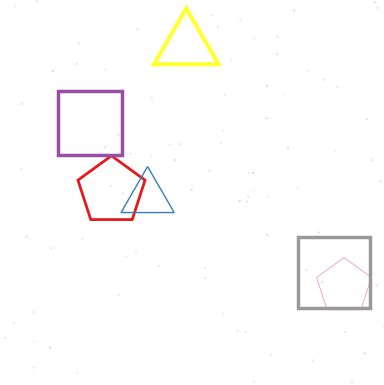[{"shape": "pentagon", "thickness": 2, "radius": 0.46, "center": [0.29, 0.504]}, {"shape": "triangle", "thickness": 1, "radius": 0.4, "center": [0.383, 0.488]}, {"shape": "square", "thickness": 2.5, "radius": 0.41, "center": [0.233, 0.681]}, {"shape": "triangle", "thickness": 3, "radius": 0.48, "center": [0.484, 0.881]}, {"shape": "pentagon", "thickness": 0.5, "radius": 0.37, "center": [0.893, 0.256]}, {"shape": "square", "thickness": 2.5, "radius": 0.47, "center": [0.867, 0.292]}]